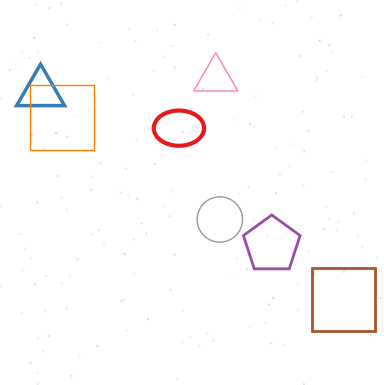[{"shape": "oval", "thickness": 3, "radius": 0.33, "center": [0.465, 0.667]}, {"shape": "triangle", "thickness": 2.5, "radius": 0.36, "center": [0.105, 0.762]}, {"shape": "pentagon", "thickness": 2, "radius": 0.39, "center": [0.706, 0.364]}, {"shape": "square", "thickness": 1, "radius": 0.42, "center": [0.16, 0.695]}, {"shape": "square", "thickness": 2, "radius": 0.41, "center": [0.892, 0.222]}, {"shape": "triangle", "thickness": 1, "radius": 0.33, "center": [0.56, 0.797]}, {"shape": "circle", "thickness": 1, "radius": 0.29, "center": [0.571, 0.43]}]